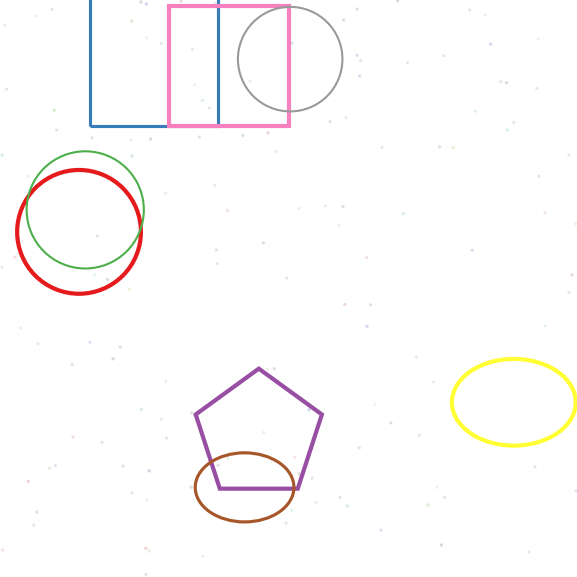[{"shape": "circle", "thickness": 2, "radius": 0.54, "center": [0.137, 0.598]}, {"shape": "square", "thickness": 1.5, "radius": 0.55, "center": [0.267, 0.891]}, {"shape": "circle", "thickness": 1, "radius": 0.51, "center": [0.148, 0.636]}, {"shape": "pentagon", "thickness": 2, "radius": 0.57, "center": [0.448, 0.246]}, {"shape": "oval", "thickness": 2, "radius": 0.54, "center": [0.89, 0.303]}, {"shape": "oval", "thickness": 1.5, "radius": 0.43, "center": [0.424, 0.155]}, {"shape": "square", "thickness": 2, "radius": 0.52, "center": [0.397, 0.885]}, {"shape": "circle", "thickness": 1, "radius": 0.45, "center": [0.502, 0.897]}]